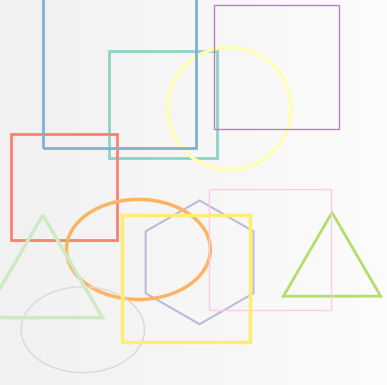[{"shape": "square", "thickness": 2, "radius": 0.69, "center": [0.421, 0.728]}, {"shape": "circle", "thickness": 2.5, "radius": 0.8, "center": [0.592, 0.718]}, {"shape": "hexagon", "thickness": 1.5, "radius": 0.8, "center": [0.515, 0.319]}, {"shape": "square", "thickness": 2, "radius": 0.69, "center": [0.165, 0.514]}, {"shape": "square", "thickness": 2, "radius": 0.99, "center": [0.308, 0.812]}, {"shape": "oval", "thickness": 2.5, "radius": 0.93, "center": [0.357, 0.352]}, {"shape": "triangle", "thickness": 2, "radius": 0.72, "center": [0.857, 0.303]}, {"shape": "square", "thickness": 1, "radius": 0.79, "center": [0.696, 0.352]}, {"shape": "oval", "thickness": 1, "radius": 0.8, "center": [0.214, 0.144]}, {"shape": "square", "thickness": 1, "radius": 0.81, "center": [0.714, 0.826]}, {"shape": "triangle", "thickness": 2.5, "radius": 0.89, "center": [0.11, 0.264]}, {"shape": "square", "thickness": 2.5, "radius": 0.83, "center": [0.479, 0.277]}]